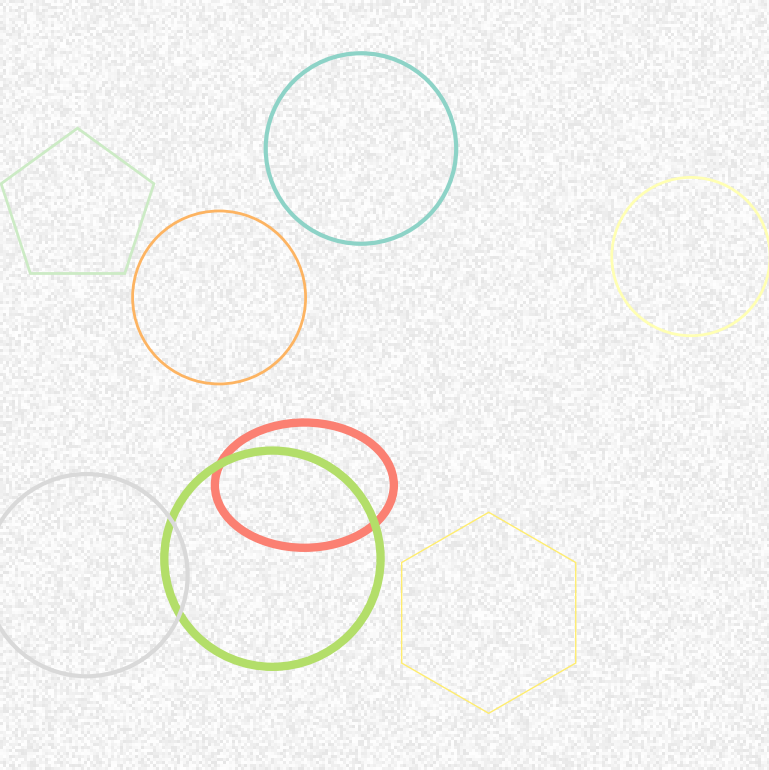[{"shape": "circle", "thickness": 1.5, "radius": 0.62, "center": [0.469, 0.807]}, {"shape": "circle", "thickness": 1, "radius": 0.51, "center": [0.897, 0.667]}, {"shape": "oval", "thickness": 3, "radius": 0.58, "center": [0.395, 0.37]}, {"shape": "circle", "thickness": 1, "radius": 0.56, "center": [0.285, 0.614]}, {"shape": "circle", "thickness": 3, "radius": 0.7, "center": [0.354, 0.274]}, {"shape": "circle", "thickness": 1.5, "radius": 0.66, "center": [0.112, 0.253]}, {"shape": "pentagon", "thickness": 1, "radius": 0.52, "center": [0.101, 0.729]}, {"shape": "hexagon", "thickness": 0.5, "radius": 0.65, "center": [0.635, 0.204]}]